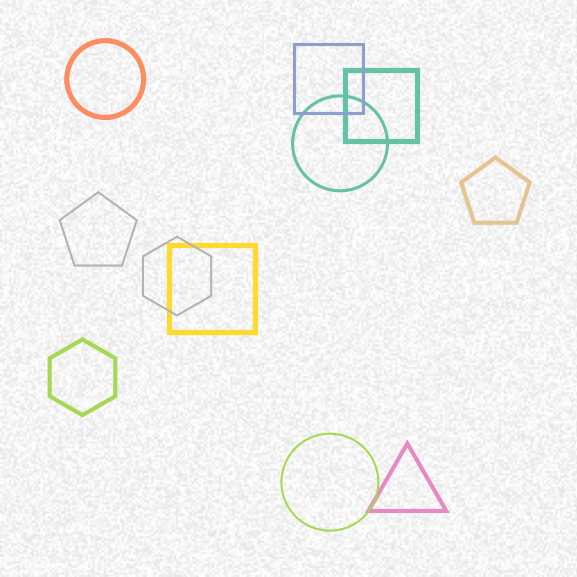[{"shape": "square", "thickness": 2.5, "radius": 0.31, "center": [0.66, 0.816]}, {"shape": "circle", "thickness": 1.5, "radius": 0.41, "center": [0.589, 0.751]}, {"shape": "circle", "thickness": 2.5, "radius": 0.33, "center": [0.182, 0.862]}, {"shape": "square", "thickness": 1.5, "radius": 0.3, "center": [0.569, 0.863]}, {"shape": "triangle", "thickness": 2, "radius": 0.39, "center": [0.705, 0.153]}, {"shape": "hexagon", "thickness": 2, "radius": 0.33, "center": [0.143, 0.346]}, {"shape": "circle", "thickness": 1, "radius": 0.42, "center": [0.571, 0.164]}, {"shape": "square", "thickness": 2.5, "radius": 0.37, "center": [0.368, 0.499]}, {"shape": "pentagon", "thickness": 2, "radius": 0.31, "center": [0.858, 0.664]}, {"shape": "pentagon", "thickness": 1, "radius": 0.35, "center": [0.17, 0.596]}, {"shape": "hexagon", "thickness": 1, "radius": 0.34, "center": [0.307, 0.521]}]